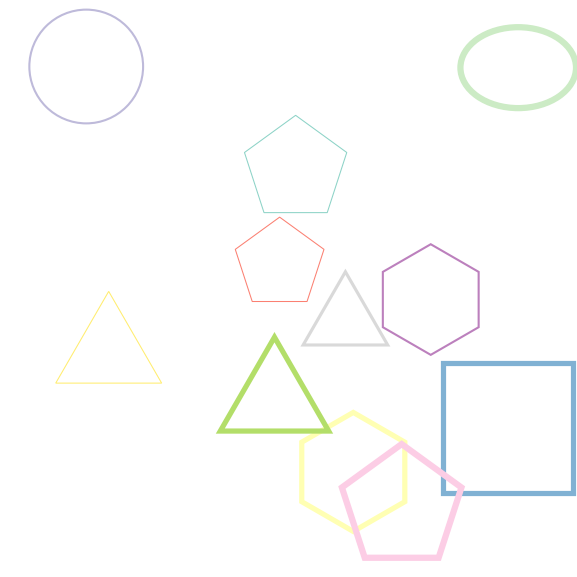[{"shape": "pentagon", "thickness": 0.5, "radius": 0.47, "center": [0.512, 0.706]}, {"shape": "hexagon", "thickness": 2.5, "radius": 0.52, "center": [0.612, 0.182]}, {"shape": "circle", "thickness": 1, "radius": 0.49, "center": [0.149, 0.884]}, {"shape": "pentagon", "thickness": 0.5, "radius": 0.4, "center": [0.484, 0.542]}, {"shape": "square", "thickness": 2.5, "radius": 0.56, "center": [0.88, 0.257]}, {"shape": "triangle", "thickness": 2.5, "radius": 0.54, "center": [0.475, 0.307]}, {"shape": "pentagon", "thickness": 3, "radius": 0.54, "center": [0.696, 0.121]}, {"shape": "triangle", "thickness": 1.5, "radius": 0.42, "center": [0.598, 0.444]}, {"shape": "hexagon", "thickness": 1, "radius": 0.48, "center": [0.746, 0.48]}, {"shape": "oval", "thickness": 3, "radius": 0.5, "center": [0.897, 0.882]}, {"shape": "triangle", "thickness": 0.5, "radius": 0.53, "center": [0.188, 0.389]}]